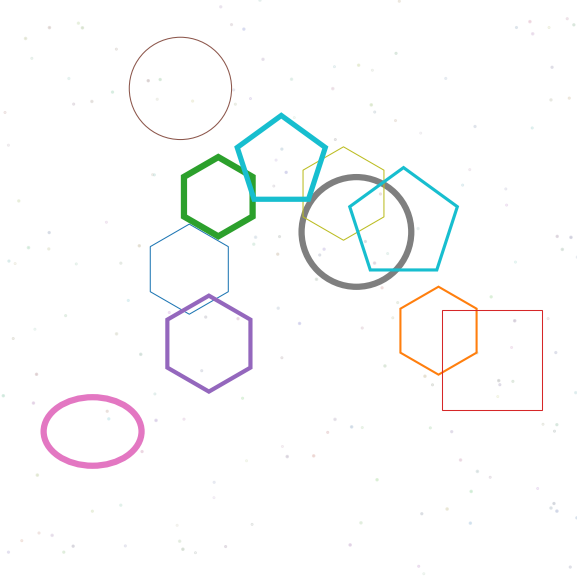[{"shape": "hexagon", "thickness": 0.5, "radius": 0.39, "center": [0.328, 0.533]}, {"shape": "hexagon", "thickness": 1, "radius": 0.38, "center": [0.759, 0.427]}, {"shape": "hexagon", "thickness": 3, "radius": 0.34, "center": [0.378, 0.659]}, {"shape": "square", "thickness": 0.5, "radius": 0.43, "center": [0.852, 0.376]}, {"shape": "hexagon", "thickness": 2, "radius": 0.42, "center": [0.362, 0.404]}, {"shape": "circle", "thickness": 0.5, "radius": 0.44, "center": [0.312, 0.846]}, {"shape": "oval", "thickness": 3, "radius": 0.42, "center": [0.16, 0.252]}, {"shape": "circle", "thickness": 3, "radius": 0.47, "center": [0.617, 0.597]}, {"shape": "hexagon", "thickness": 0.5, "radius": 0.4, "center": [0.595, 0.664]}, {"shape": "pentagon", "thickness": 2.5, "radius": 0.4, "center": [0.487, 0.719]}, {"shape": "pentagon", "thickness": 1.5, "radius": 0.49, "center": [0.699, 0.611]}]